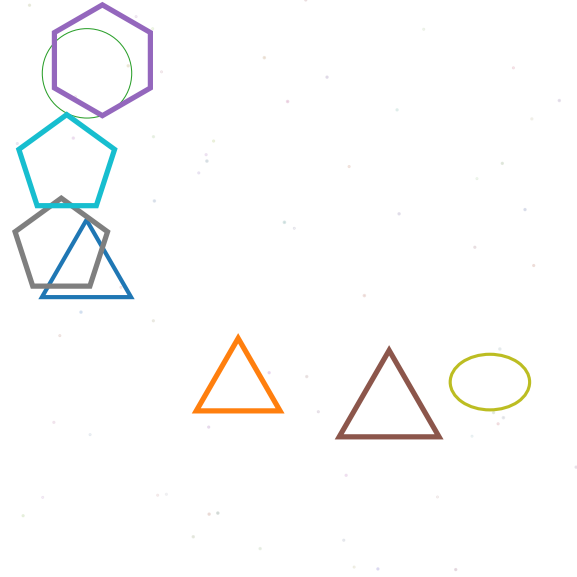[{"shape": "triangle", "thickness": 2, "radius": 0.45, "center": [0.15, 0.529]}, {"shape": "triangle", "thickness": 2.5, "radius": 0.42, "center": [0.412, 0.33]}, {"shape": "circle", "thickness": 0.5, "radius": 0.39, "center": [0.151, 0.872]}, {"shape": "hexagon", "thickness": 2.5, "radius": 0.48, "center": [0.177, 0.895]}, {"shape": "triangle", "thickness": 2.5, "radius": 0.5, "center": [0.674, 0.293]}, {"shape": "pentagon", "thickness": 2.5, "radius": 0.42, "center": [0.106, 0.572]}, {"shape": "oval", "thickness": 1.5, "radius": 0.34, "center": [0.848, 0.338]}, {"shape": "pentagon", "thickness": 2.5, "radius": 0.44, "center": [0.116, 0.713]}]